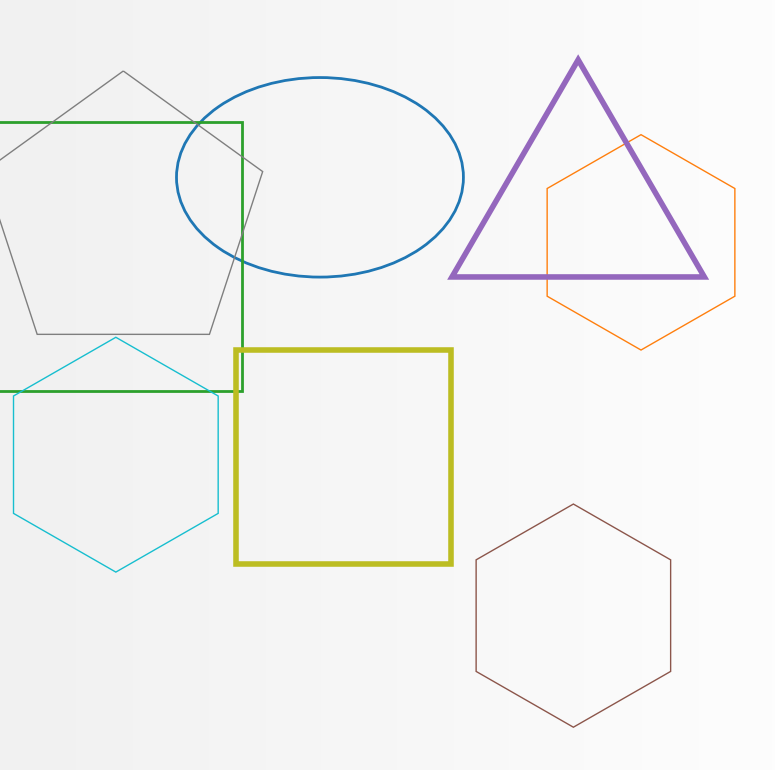[{"shape": "oval", "thickness": 1, "radius": 0.93, "center": [0.413, 0.77]}, {"shape": "hexagon", "thickness": 0.5, "radius": 0.7, "center": [0.827, 0.685]}, {"shape": "square", "thickness": 1, "radius": 0.87, "center": [0.137, 0.667]}, {"shape": "triangle", "thickness": 2, "radius": 0.94, "center": [0.746, 0.734]}, {"shape": "hexagon", "thickness": 0.5, "radius": 0.72, "center": [0.74, 0.2]}, {"shape": "pentagon", "thickness": 0.5, "radius": 0.95, "center": [0.159, 0.719]}, {"shape": "square", "thickness": 2, "radius": 0.7, "center": [0.443, 0.407]}, {"shape": "hexagon", "thickness": 0.5, "radius": 0.76, "center": [0.149, 0.409]}]